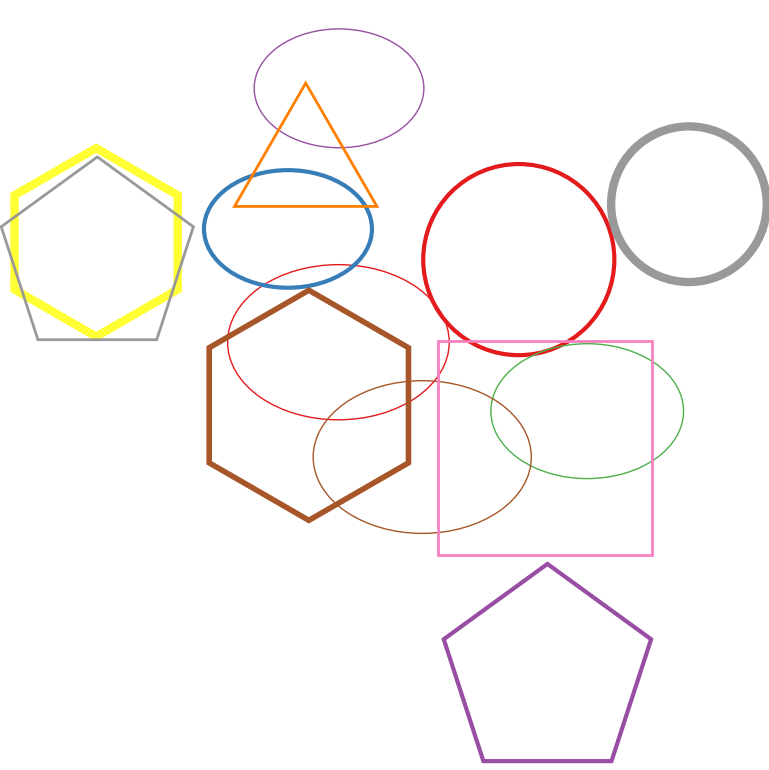[{"shape": "circle", "thickness": 1.5, "radius": 0.62, "center": [0.674, 0.663]}, {"shape": "oval", "thickness": 0.5, "radius": 0.72, "center": [0.439, 0.556]}, {"shape": "oval", "thickness": 1.5, "radius": 0.55, "center": [0.374, 0.703]}, {"shape": "oval", "thickness": 0.5, "radius": 0.63, "center": [0.763, 0.466]}, {"shape": "oval", "thickness": 0.5, "radius": 0.55, "center": [0.44, 0.885]}, {"shape": "pentagon", "thickness": 1.5, "radius": 0.71, "center": [0.711, 0.126]}, {"shape": "triangle", "thickness": 1, "radius": 0.53, "center": [0.397, 0.785]}, {"shape": "hexagon", "thickness": 3, "radius": 0.61, "center": [0.125, 0.685]}, {"shape": "hexagon", "thickness": 2, "radius": 0.75, "center": [0.401, 0.474]}, {"shape": "oval", "thickness": 0.5, "radius": 0.71, "center": [0.548, 0.406]}, {"shape": "square", "thickness": 1, "radius": 0.7, "center": [0.708, 0.419]}, {"shape": "circle", "thickness": 3, "radius": 0.51, "center": [0.895, 0.735]}, {"shape": "pentagon", "thickness": 1, "radius": 0.66, "center": [0.126, 0.665]}]